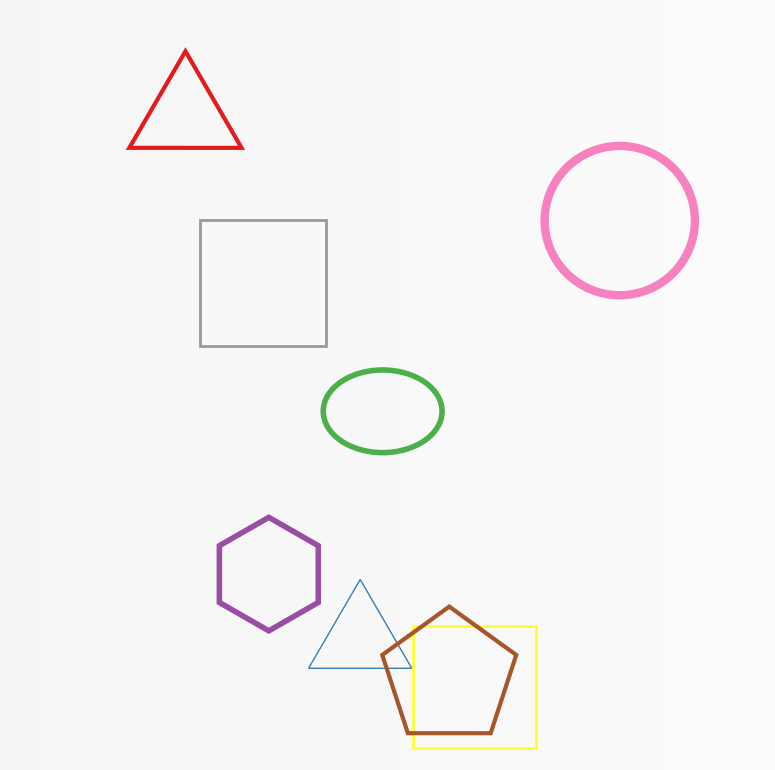[{"shape": "triangle", "thickness": 1.5, "radius": 0.42, "center": [0.239, 0.85]}, {"shape": "triangle", "thickness": 0.5, "radius": 0.38, "center": [0.465, 0.171]}, {"shape": "oval", "thickness": 2, "radius": 0.38, "center": [0.494, 0.466]}, {"shape": "hexagon", "thickness": 2, "radius": 0.37, "center": [0.347, 0.254]}, {"shape": "square", "thickness": 1, "radius": 0.4, "center": [0.613, 0.108]}, {"shape": "pentagon", "thickness": 1.5, "radius": 0.45, "center": [0.58, 0.121]}, {"shape": "circle", "thickness": 3, "radius": 0.48, "center": [0.8, 0.714]}, {"shape": "square", "thickness": 1, "radius": 0.41, "center": [0.34, 0.632]}]